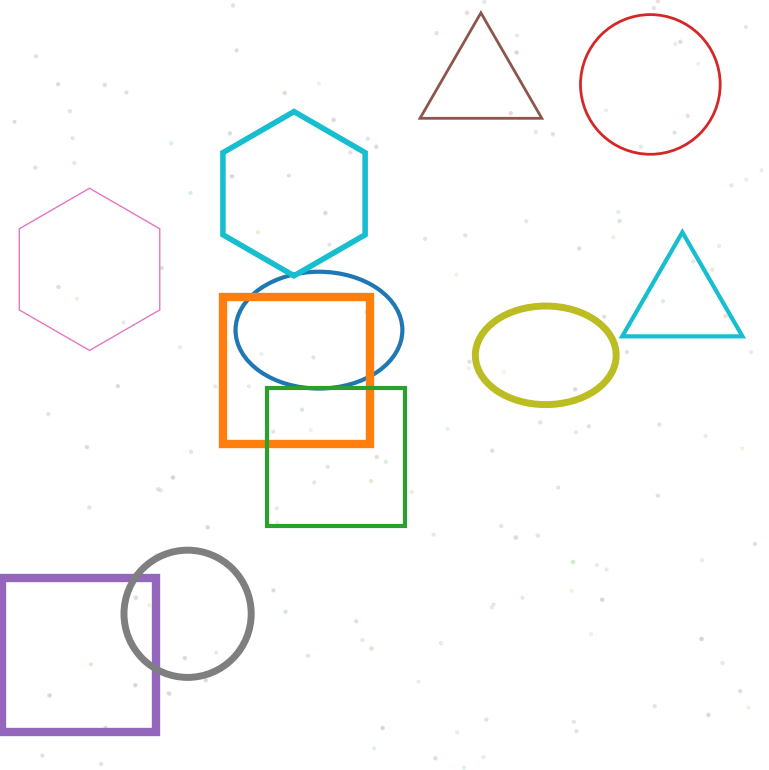[{"shape": "oval", "thickness": 1.5, "radius": 0.54, "center": [0.414, 0.571]}, {"shape": "square", "thickness": 3, "radius": 0.48, "center": [0.385, 0.519]}, {"shape": "square", "thickness": 1.5, "radius": 0.45, "center": [0.436, 0.406]}, {"shape": "circle", "thickness": 1, "radius": 0.45, "center": [0.845, 0.89]}, {"shape": "square", "thickness": 3, "radius": 0.5, "center": [0.103, 0.149]}, {"shape": "triangle", "thickness": 1, "radius": 0.46, "center": [0.625, 0.892]}, {"shape": "hexagon", "thickness": 0.5, "radius": 0.53, "center": [0.116, 0.65]}, {"shape": "circle", "thickness": 2.5, "radius": 0.41, "center": [0.244, 0.203]}, {"shape": "oval", "thickness": 2.5, "radius": 0.46, "center": [0.709, 0.539]}, {"shape": "triangle", "thickness": 1.5, "radius": 0.45, "center": [0.886, 0.608]}, {"shape": "hexagon", "thickness": 2, "radius": 0.53, "center": [0.382, 0.748]}]